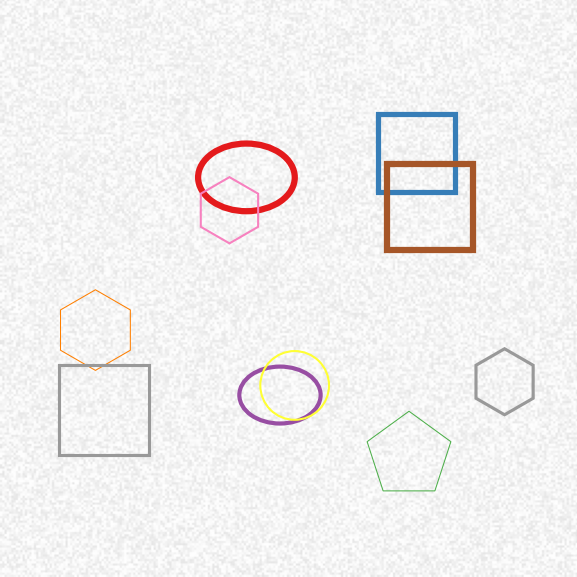[{"shape": "oval", "thickness": 3, "radius": 0.42, "center": [0.427, 0.692]}, {"shape": "square", "thickness": 2.5, "radius": 0.34, "center": [0.722, 0.734]}, {"shape": "pentagon", "thickness": 0.5, "radius": 0.38, "center": [0.708, 0.211]}, {"shape": "oval", "thickness": 2, "radius": 0.35, "center": [0.485, 0.315]}, {"shape": "hexagon", "thickness": 0.5, "radius": 0.35, "center": [0.165, 0.428]}, {"shape": "circle", "thickness": 1, "radius": 0.3, "center": [0.51, 0.332]}, {"shape": "square", "thickness": 3, "radius": 0.37, "center": [0.744, 0.641]}, {"shape": "hexagon", "thickness": 1, "radius": 0.29, "center": [0.397, 0.635]}, {"shape": "square", "thickness": 1.5, "radius": 0.39, "center": [0.18, 0.289]}, {"shape": "hexagon", "thickness": 1.5, "radius": 0.29, "center": [0.874, 0.338]}]